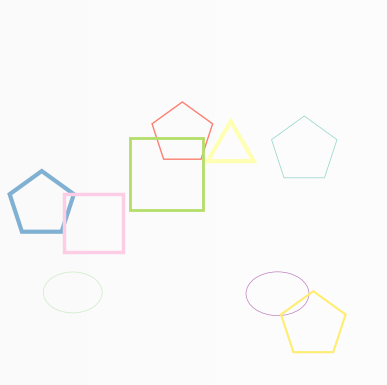[{"shape": "pentagon", "thickness": 0.5, "radius": 0.44, "center": [0.785, 0.61]}, {"shape": "triangle", "thickness": 3, "radius": 0.34, "center": [0.595, 0.616]}, {"shape": "pentagon", "thickness": 1, "radius": 0.41, "center": [0.471, 0.653]}, {"shape": "pentagon", "thickness": 3, "radius": 0.44, "center": [0.108, 0.469]}, {"shape": "square", "thickness": 2, "radius": 0.47, "center": [0.429, 0.548]}, {"shape": "square", "thickness": 2.5, "radius": 0.38, "center": [0.241, 0.421]}, {"shape": "oval", "thickness": 0.5, "radius": 0.41, "center": [0.716, 0.237]}, {"shape": "oval", "thickness": 0.5, "radius": 0.38, "center": [0.188, 0.24]}, {"shape": "pentagon", "thickness": 1.5, "radius": 0.44, "center": [0.809, 0.156]}]